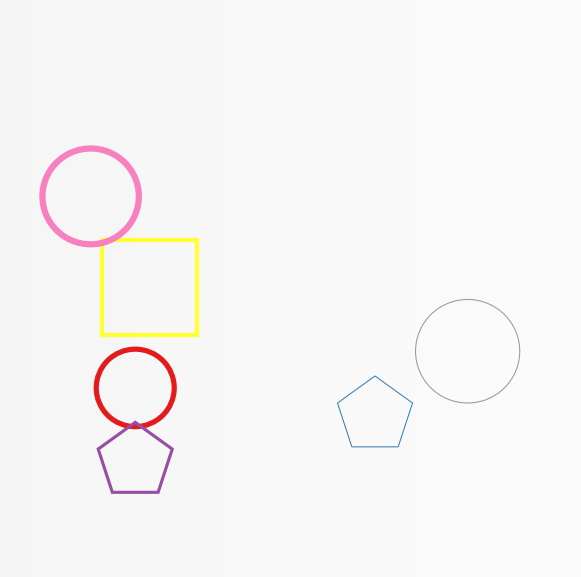[{"shape": "circle", "thickness": 2.5, "radius": 0.34, "center": [0.233, 0.327]}, {"shape": "pentagon", "thickness": 0.5, "radius": 0.34, "center": [0.645, 0.28]}, {"shape": "pentagon", "thickness": 1.5, "radius": 0.33, "center": [0.233, 0.201]}, {"shape": "square", "thickness": 2, "radius": 0.41, "center": [0.257, 0.501]}, {"shape": "circle", "thickness": 3, "radius": 0.41, "center": [0.156, 0.659]}, {"shape": "circle", "thickness": 0.5, "radius": 0.45, "center": [0.805, 0.391]}]